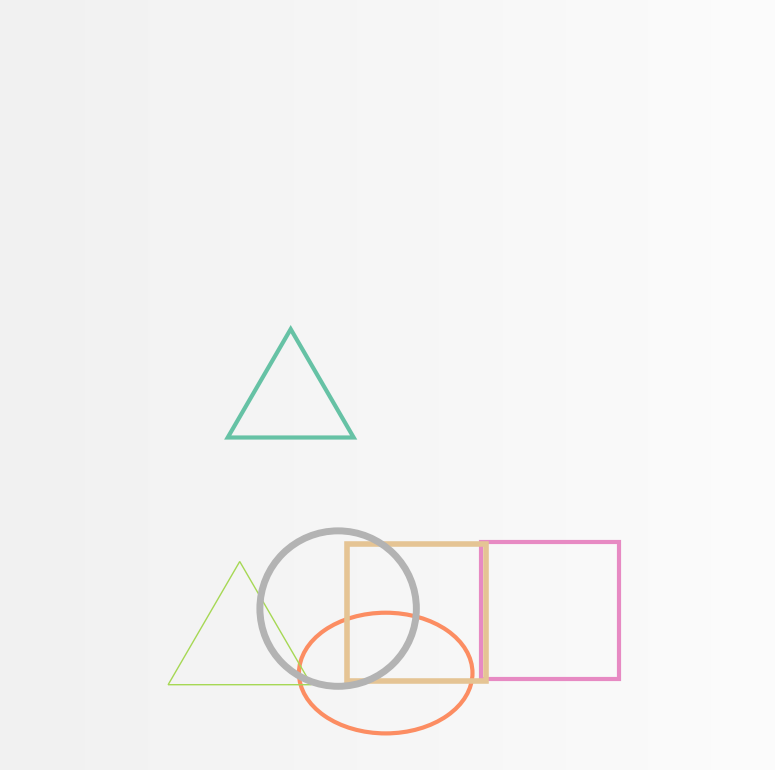[{"shape": "triangle", "thickness": 1.5, "radius": 0.47, "center": [0.375, 0.479]}, {"shape": "oval", "thickness": 1.5, "radius": 0.56, "center": [0.498, 0.126]}, {"shape": "square", "thickness": 1.5, "radius": 0.44, "center": [0.71, 0.208]}, {"shape": "triangle", "thickness": 0.5, "radius": 0.53, "center": [0.309, 0.164]}, {"shape": "square", "thickness": 2, "radius": 0.45, "center": [0.538, 0.204]}, {"shape": "circle", "thickness": 2.5, "radius": 0.5, "center": [0.436, 0.21]}]